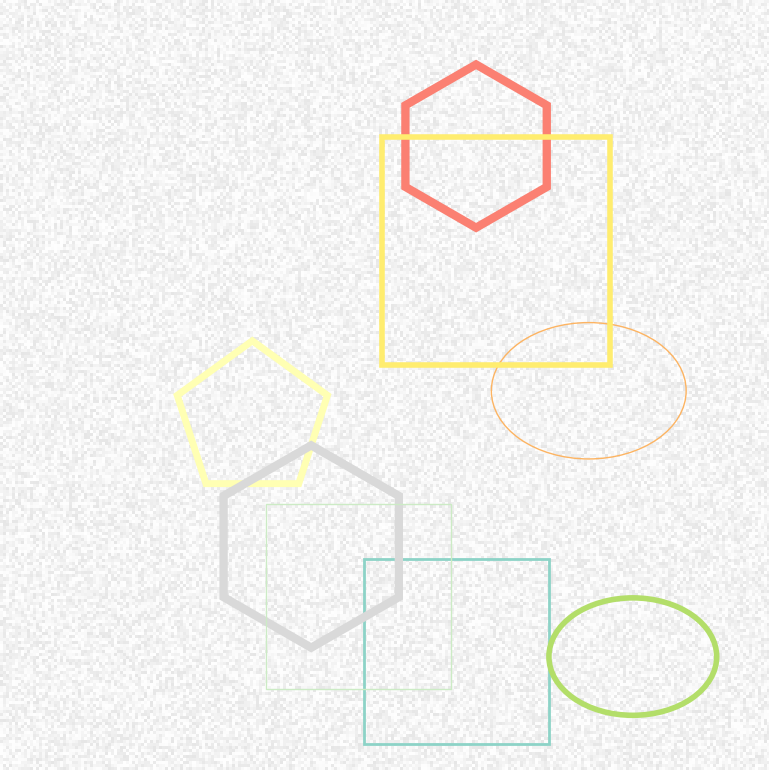[{"shape": "square", "thickness": 1, "radius": 0.6, "center": [0.593, 0.154]}, {"shape": "pentagon", "thickness": 2.5, "radius": 0.51, "center": [0.328, 0.455]}, {"shape": "hexagon", "thickness": 3, "radius": 0.53, "center": [0.618, 0.81]}, {"shape": "oval", "thickness": 0.5, "radius": 0.63, "center": [0.765, 0.493]}, {"shape": "oval", "thickness": 2, "radius": 0.54, "center": [0.822, 0.147]}, {"shape": "hexagon", "thickness": 3, "radius": 0.66, "center": [0.404, 0.29]}, {"shape": "square", "thickness": 0.5, "radius": 0.6, "center": [0.466, 0.225]}, {"shape": "square", "thickness": 2, "radius": 0.74, "center": [0.644, 0.674]}]